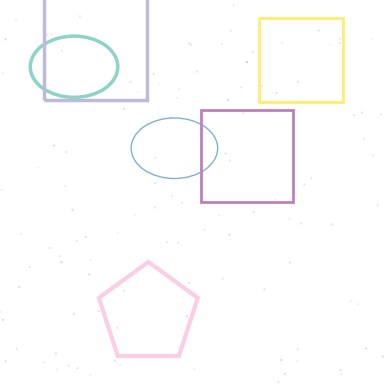[{"shape": "oval", "thickness": 2.5, "radius": 0.57, "center": [0.192, 0.827]}, {"shape": "square", "thickness": 2.5, "radius": 0.67, "center": [0.248, 0.874]}, {"shape": "oval", "thickness": 1, "radius": 0.56, "center": [0.453, 0.615]}, {"shape": "pentagon", "thickness": 3, "radius": 0.68, "center": [0.385, 0.185]}, {"shape": "square", "thickness": 2, "radius": 0.59, "center": [0.642, 0.595]}, {"shape": "square", "thickness": 2, "radius": 0.55, "center": [0.782, 0.845]}]